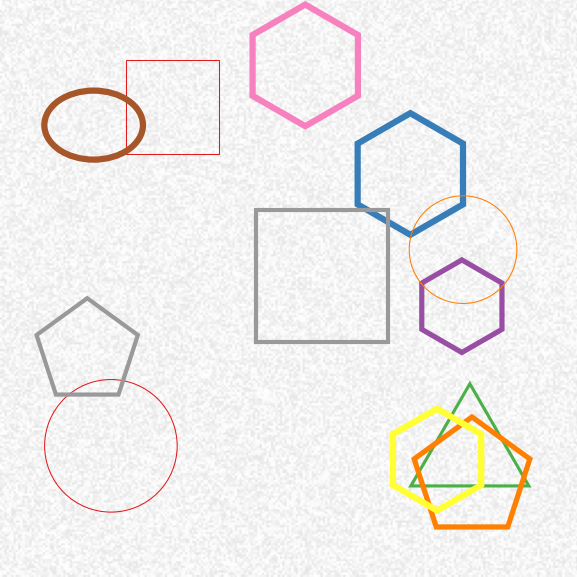[{"shape": "circle", "thickness": 0.5, "radius": 0.57, "center": [0.192, 0.227]}, {"shape": "square", "thickness": 0.5, "radius": 0.4, "center": [0.298, 0.814]}, {"shape": "hexagon", "thickness": 3, "radius": 0.53, "center": [0.711, 0.698]}, {"shape": "triangle", "thickness": 1.5, "radius": 0.59, "center": [0.814, 0.217]}, {"shape": "hexagon", "thickness": 2.5, "radius": 0.4, "center": [0.8, 0.469]}, {"shape": "circle", "thickness": 0.5, "radius": 0.47, "center": [0.802, 0.567]}, {"shape": "pentagon", "thickness": 2.5, "radius": 0.53, "center": [0.817, 0.172]}, {"shape": "hexagon", "thickness": 3, "radius": 0.44, "center": [0.757, 0.203]}, {"shape": "oval", "thickness": 3, "radius": 0.43, "center": [0.162, 0.782]}, {"shape": "hexagon", "thickness": 3, "radius": 0.53, "center": [0.529, 0.886]}, {"shape": "square", "thickness": 2, "radius": 0.57, "center": [0.558, 0.522]}, {"shape": "pentagon", "thickness": 2, "radius": 0.46, "center": [0.151, 0.391]}]